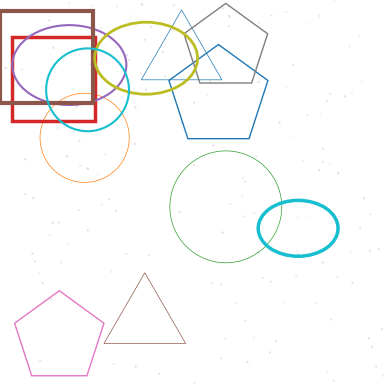[{"shape": "triangle", "thickness": 0.5, "radius": 0.6, "center": [0.472, 0.853]}, {"shape": "pentagon", "thickness": 1, "radius": 0.68, "center": [0.567, 0.749]}, {"shape": "circle", "thickness": 0.5, "radius": 0.58, "center": [0.22, 0.642]}, {"shape": "circle", "thickness": 0.5, "radius": 0.73, "center": [0.587, 0.463]}, {"shape": "square", "thickness": 2.5, "radius": 0.54, "center": [0.14, 0.795]}, {"shape": "oval", "thickness": 1.5, "radius": 0.74, "center": [0.18, 0.831]}, {"shape": "triangle", "thickness": 0.5, "radius": 0.61, "center": [0.376, 0.169]}, {"shape": "square", "thickness": 3, "radius": 0.6, "center": [0.121, 0.852]}, {"shape": "pentagon", "thickness": 1, "radius": 0.61, "center": [0.154, 0.123]}, {"shape": "pentagon", "thickness": 1, "radius": 0.57, "center": [0.586, 0.877]}, {"shape": "oval", "thickness": 2, "radius": 0.67, "center": [0.38, 0.849]}, {"shape": "circle", "thickness": 1.5, "radius": 0.54, "center": [0.227, 0.767]}, {"shape": "oval", "thickness": 2.5, "radius": 0.52, "center": [0.774, 0.407]}]